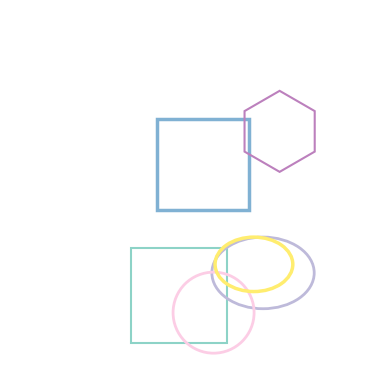[{"shape": "square", "thickness": 1.5, "radius": 0.62, "center": [0.465, 0.232]}, {"shape": "oval", "thickness": 2, "radius": 0.66, "center": [0.683, 0.291]}, {"shape": "square", "thickness": 2.5, "radius": 0.6, "center": [0.527, 0.573]}, {"shape": "circle", "thickness": 2, "radius": 0.53, "center": [0.555, 0.188]}, {"shape": "hexagon", "thickness": 1.5, "radius": 0.53, "center": [0.726, 0.659]}, {"shape": "oval", "thickness": 2.5, "radius": 0.5, "center": [0.66, 0.313]}]